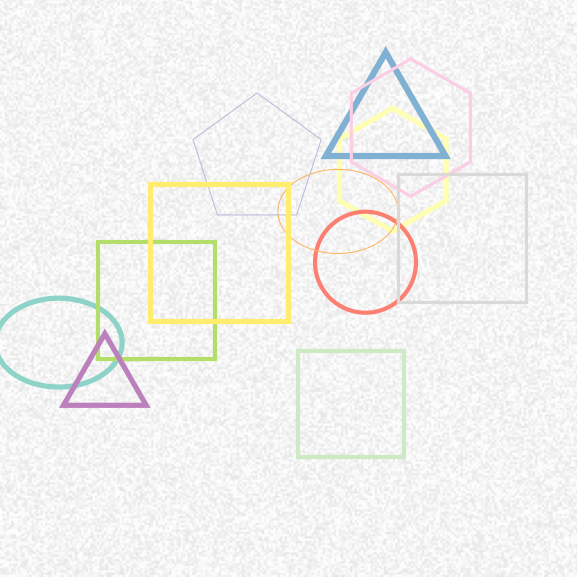[{"shape": "oval", "thickness": 2.5, "radius": 0.55, "center": [0.102, 0.406]}, {"shape": "hexagon", "thickness": 2.5, "radius": 0.53, "center": [0.68, 0.705]}, {"shape": "pentagon", "thickness": 0.5, "radius": 0.58, "center": [0.445, 0.721]}, {"shape": "circle", "thickness": 2, "radius": 0.44, "center": [0.633, 0.545]}, {"shape": "triangle", "thickness": 3, "radius": 0.6, "center": [0.668, 0.789]}, {"shape": "oval", "thickness": 0.5, "radius": 0.52, "center": [0.585, 0.633]}, {"shape": "square", "thickness": 2, "radius": 0.5, "center": [0.271, 0.479]}, {"shape": "hexagon", "thickness": 1.5, "radius": 0.59, "center": [0.711, 0.778]}, {"shape": "square", "thickness": 1.5, "radius": 0.55, "center": [0.8, 0.587]}, {"shape": "triangle", "thickness": 2.5, "radius": 0.41, "center": [0.182, 0.339]}, {"shape": "square", "thickness": 2, "radius": 0.46, "center": [0.607, 0.299]}, {"shape": "square", "thickness": 2.5, "radius": 0.6, "center": [0.379, 0.562]}]